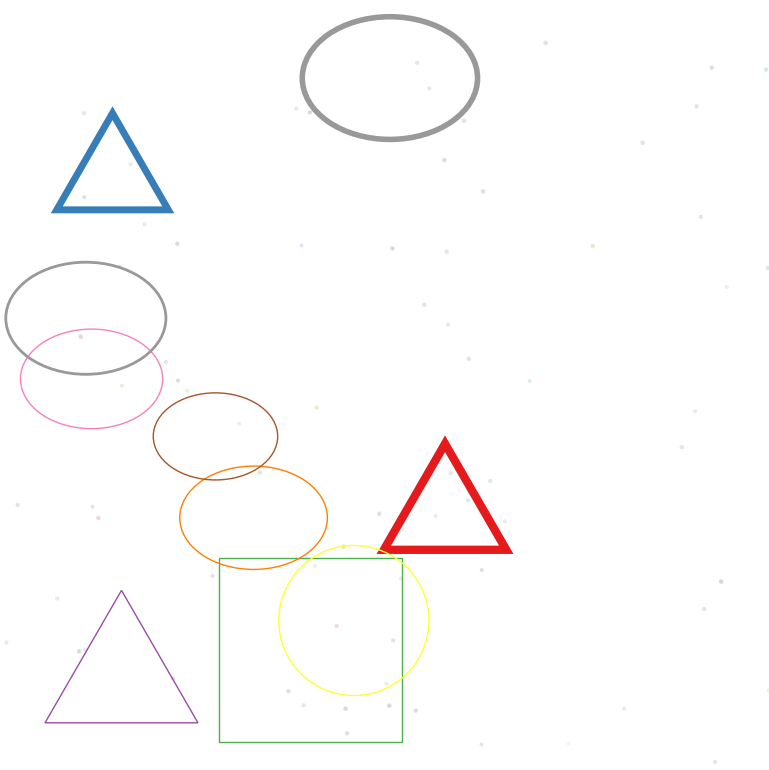[{"shape": "triangle", "thickness": 3, "radius": 0.46, "center": [0.578, 0.332]}, {"shape": "triangle", "thickness": 2.5, "radius": 0.42, "center": [0.146, 0.769]}, {"shape": "square", "thickness": 0.5, "radius": 0.6, "center": [0.403, 0.156]}, {"shape": "triangle", "thickness": 0.5, "radius": 0.57, "center": [0.158, 0.119]}, {"shape": "oval", "thickness": 0.5, "radius": 0.48, "center": [0.329, 0.328]}, {"shape": "circle", "thickness": 0.5, "radius": 0.49, "center": [0.46, 0.194]}, {"shape": "oval", "thickness": 0.5, "radius": 0.4, "center": [0.28, 0.433]}, {"shape": "oval", "thickness": 0.5, "radius": 0.46, "center": [0.119, 0.508]}, {"shape": "oval", "thickness": 1, "radius": 0.52, "center": [0.112, 0.587]}, {"shape": "oval", "thickness": 2, "radius": 0.57, "center": [0.506, 0.899]}]